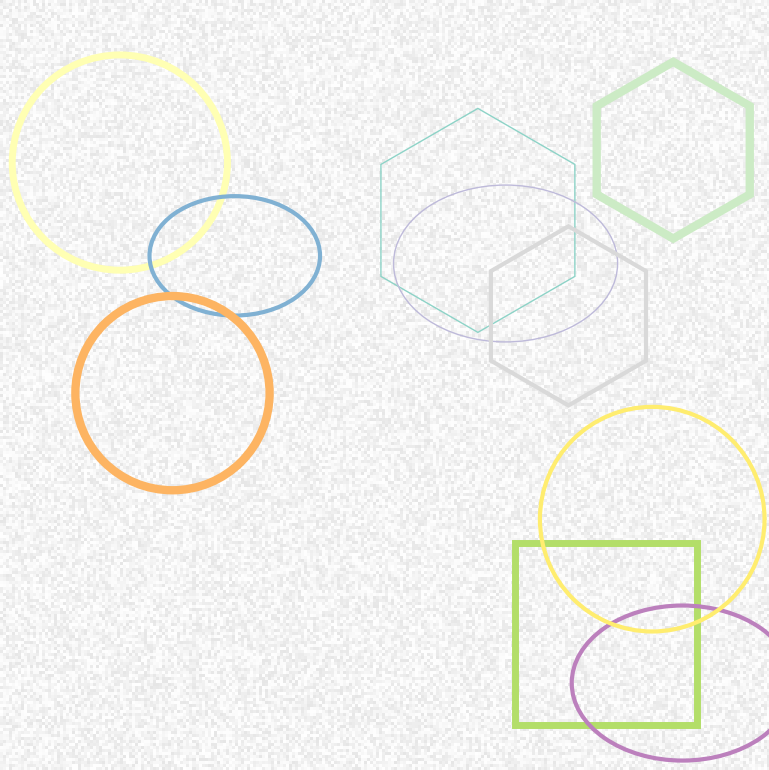[{"shape": "hexagon", "thickness": 0.5, "radius": 0.73, "center": [0.621, 0.714]}, {"shape": "circle", "thickness": 2.5, "radius": 0.7, "center": [0.156, 0.789]}, {"shape": "oval", "thickness": 0.5, "radius": 0.73, "center": [0.657, 0.658]}, {"shape": "oval", "thickness": 1.5, "radius": 0.55, "center": [0.305, 0.668]}, {"shape": "circle", "thickness": 3, "radius": 0.63, "center": [0.224, 0.489]}, {"shape": "square", "thickness": 2.5, "radius": 0.59, "center": [0.786, 0.176]}, {"shape": "hexagon", "thickness": 1.5, "radius": 0.58, "center": [0.738, 0.59]}, {"shape": "oval", "thickness": 1.5, "radius": 0.72, "center": [0.886, 0.113]}, {"shape": "hexagon", "thickness": 3, "radius": 0.57, "center": [0.874, 0.805]}, {"shape": "circle", "thickness": 1.5, "radius": 0.73, "center": [0.847, 0.326]}]